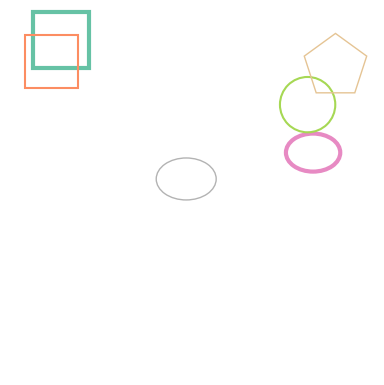[{"shape": "square", "thickness": 3, "radius": 0.36, "center": [0.158, 0.896]}, {"shape": "square", "thickness": 1.5, "radius": 0.34, "center": [0.133, 0.84]}, {"shape": "oval", "thickness": 3, "radius": 0.35, "center": [0.813, 0.604]}, {"shape": "circle", "thickness": 1.5, "radius": 0.36, "center": [0.799, 0.728]}, {"shape": "pentagon", "thickness": 1, "radius": 0.43, "center": [0.871, 0.828]}, {"shape": "oval", "thickness": 1, "radius": 0.39, "center": [0.484, 0.535]}]